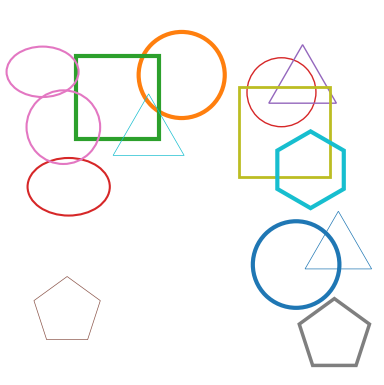[{"shape": "circle", "thickness": 3, "radius": 0.56, "center": [0.769, 0.313]}, {"shape": "triangle", "thickness": 0.5, "radius": 0.5, "center": [0.879, 0.351]}, {"shape": "circle", "thickness": 3, "radius": 0.56, "center": [0.472, 0.805]}, {"shape": "square", "thickness": 3, "radius": 0.54, "center": [0.305, 0.747]}, {"shape": "circle", "thickness": 1, "radius": 0.45, "center": [0.731, 0.76]}, {"shape": "oval", "thickness": 1.5, "radius": 0.53, "center": [0.178, 0.515]}, {"shape": "triangle", "thickness": 1, "radius": 0.51, "center": [0.786, 0.783]}, {"shape": "pentagon", "thickness": 0.5, "radius": 0.45, "center": [0.174, 0.191]}, {"shape": "circle", "thickness": 1.5, "radius": 0.48, "center": [0.165, 0.67]}, {"shape": "oval", "thickness": 1.5, "radius": 0.47, "center": [0.111, 0.814]}, {"shape": "pentagon", "thickness": 2.5, "radius": 0.48, "center": [0.868, 0.128]}, {"shape": "square", "thickness": 2, "radius": 0.59, "center": [0.739, 0.657]}, {"shape": "hexagon", "thickness": 3, "radius": 0.5, "center": [0.807, 0.559]}, {"shape": "triangle", "thickness": 0.5, "radius": 0.53, "center": [0.386, 0.65]}]